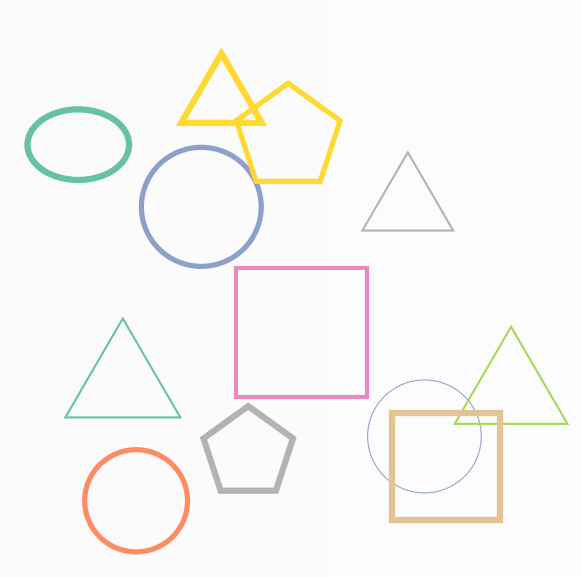[{"shape": "oval", "thickness": 3, "radius": 0.44, "center": [0.135, 0.749]}, {"shape": "triangle", "thickness": 1, "radius": 0.57, "center": [0.211, 0.333]}, {"shape": "circle", "thickness": 2.5, "radius": 0.44, "center": [0.234, 0.132]}, {"shape": "circle", "thickness": 2.5, "radius": 0.52, "center": [0.346, 0.641]}, {"shape": "circle", "thickness": 0.5, "radius": 0.49, "center": [0.73, 0.243]}, {"shape": "square", "thickness": 2, "radius": 0.56, "center": [0.518, 0.424]}, {"shape": "triangle", "thickness": 1, "radius": 0.56, "center": [0.879, 0.321]}, {"shape": "triangle", "thickness": 3, "radius": 0.4, "center": [0.381, 0.826]}, {"shape": "pentagon", "thickness": 2.5, "radius": 0.47, "center": [0.496, 0.761]}, {"shape": "square", "thickness": 3, "radius": 0.47, "center": [0.767, 0.192]}, {"shape": "pentagon", "thickness": 3, "radius": 0.4, "center": [0.427, 0.215]}, {"shape": "triangle", "thickness": 1, "radius": 0.45, "center": [0.702, 0.645]}]